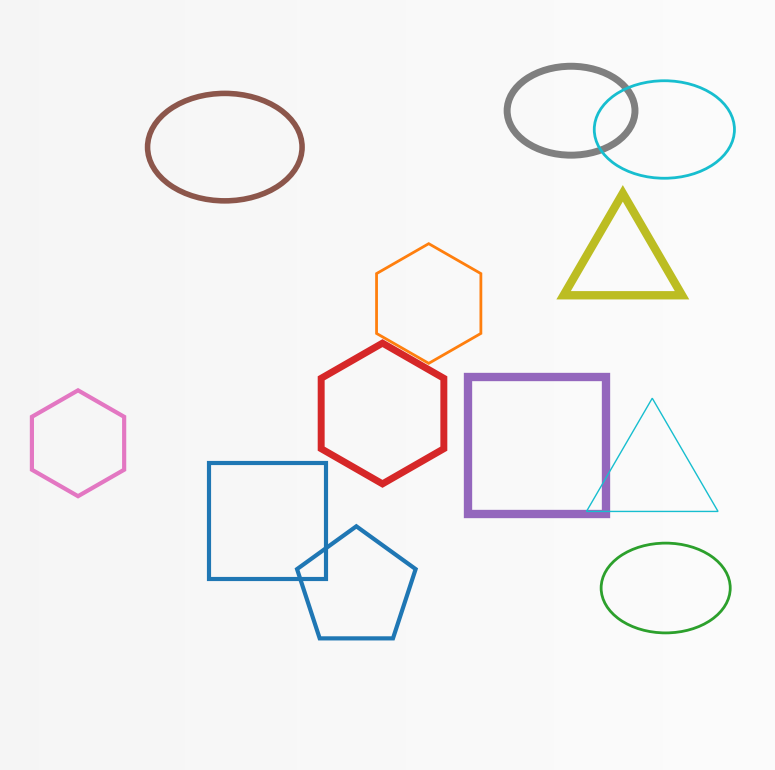[{"shape": "pentagon", "thickness": 1.5, "radius": 0.4, "center": [0.46, 0.236]}, {"shape": "square", "thickness": 1.5, "radius": 0.38, "center": [0.345, 0.324]}, {"shape": "hexagon", "thickness": 1, "radius": 0.39, "center": [0.553, 0.606]}, {"shape": "oval", "thickness": 1, "radius": 0.42, "center": [0.859, 0.236]}, {"shape": "hexagon", "thickness": 2.5, "radius": 0.46, "center": [0.494, 0.463]}, {"shape": "square", "thickness": 3, "radius": 0.44, "center": [0.693, 0.421]}, {"shape": "oval", "thickness": 2, "radius": 0.5, "center": [0.29, 0.809]}, {"shape": "hexagon", "thickness": 1.5, "radius": 0.34, "center": [0.101, 0.424]}, {"shape": "oval", "thickness": 2.5, "radius": 0.41, "center": [0.737, 0.856]}, {"shape": "triangle", "thickness": 3, "radius": 0.44, "center": [0.804, 0.661]}, {"shape": "oval", "thickness": 1, "radius": 0.45, "center": [0.857, 0.832]}, {"shape": "triangle", "thickness": 0.5, "radius": 0.49, "center": [0.842, 0.385]}]